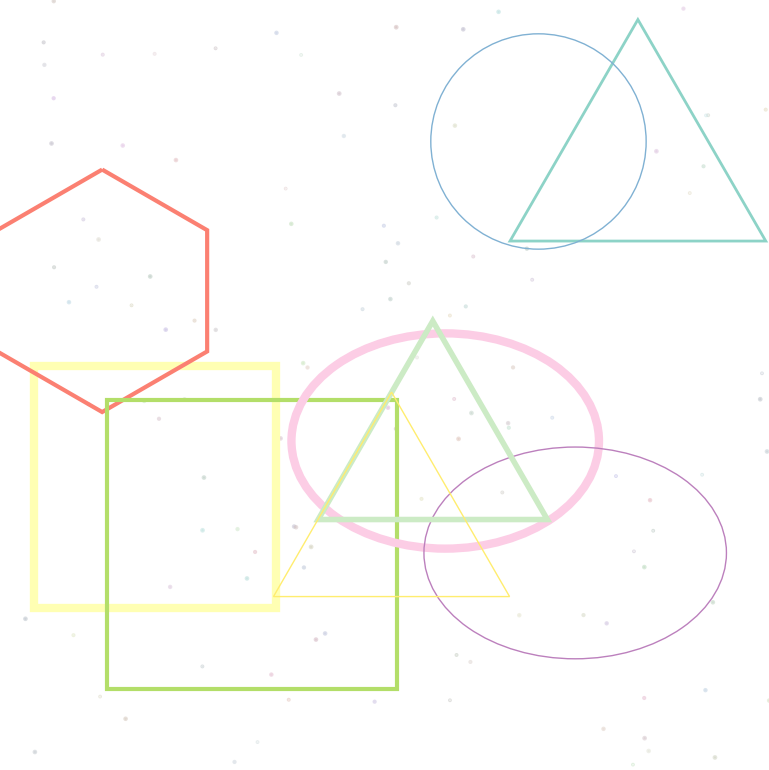[{"shape": "triangle", "thickness": 1, "radius": 0.96, "center": [0.828, 0.783]}, {"shape": "square", "thickness": 3, "radius": 0.78, "center": [0.202, 0.367]}, {"shape": "hexagon", "thickness": 1.5, "radius": 0.79, "center": [0.133, 0.622]}, {"shape": "circle", "thickness": 0.5, "radius": 0.7, "center": [0.699, 0.816]}, {"shape": "square", "thickness": 1.5, "radius": 0.94, "center": [0.327, 0.293]}, {"shape": "oval", "thickness": 3, "radius": 1.0, "center": [0.578, 0.427]}, {"shape": "oval", "thickness": 0.5, "radius": 0.98, "center": [0.747, 0.282]}, {"shape": "triangle", "thickness": 2, "radius": 0.86, "center": [0.562, 0.411]}, {"shape": "triangle", "thickness": 0.5, "radius": 0.89, "center": [0.508, 0.314]}]